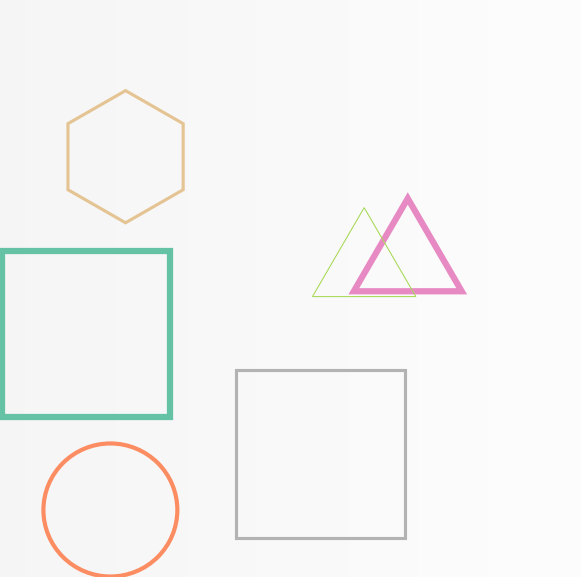[{"shape": "square", "thickness": 3, "radius": 0.72, "center": [0.147, 0.421]}, {"shape": "circle", "thickness": 2, "radius": 0.58, "center": [0.19, 0.116]}, {"shape": "triangle", "thickness": 3, "radius": 0.54, "center": [0.702, 0.548]}, {"shape": "triangle", "thickness": 0.5, "radius": 0.51, "center": [0.627, 0.537]}, {"shape": "hexagon", "thickness": 1.5, "radius": 0.57, "center": [0.216, 0.728]}, {"shape": "square", "thickness": 1.5, "radius": 0.73, "center": [0.552, 0.213]}]